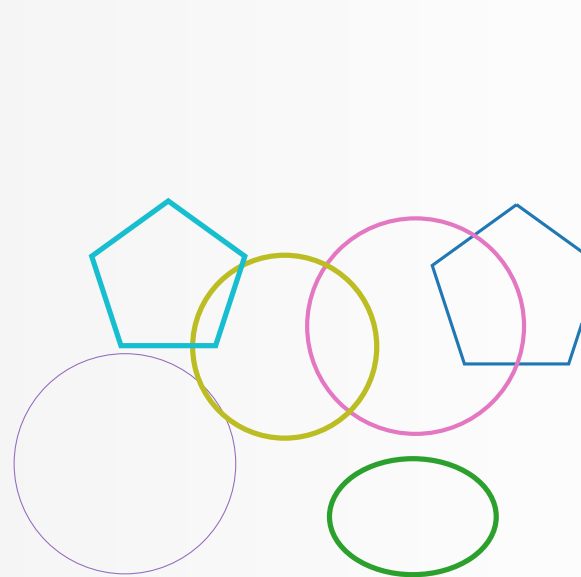[{"shape": "pentagon", "thickness": 1.5, "radius": 0.76, "center": [0.889, 0.492]}, {"shape": "oval", "thickness": 2.5, "radius": 0.72, "center": [0.71, 0.104]}, {"shape": "circle", "thickness": 0.5, "radius": 0.95, "center": [0.215, 0.196]}, {"shape": "circle", "thickness": 2, "radius": 0.93, "center": [0.715, 0.434]}, {"shape": "circle", "thickness": 2.5, "radius": 0.79, "center": [0.49, 0.399]}, {"shape": "pentagon", "thickness": 2.5, "radius": 0.69, "center": [0.29, 0.513]}]